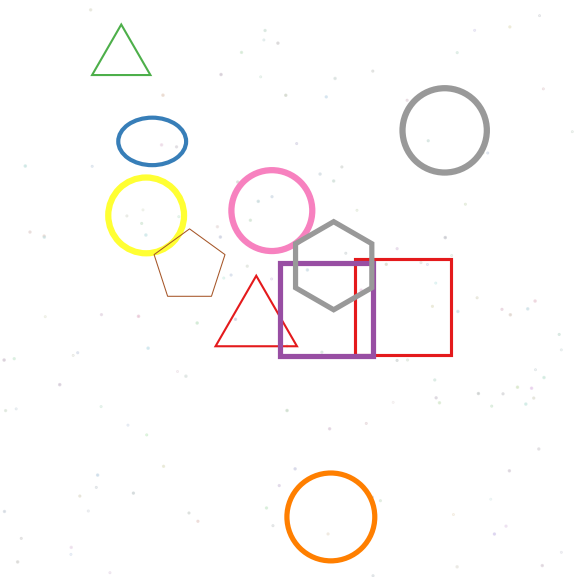[{"shape": "triangle", "thickness": 1, "radius": 0.41, "center": [0.444, 0.44]}, {"shape": "square", "thickness": 1.5, "radius": 0.42, "center": [0.697, 0.467]}, {"shape": "oval", "thickness": 2, "radius": 0.29, "center": [0.264, 0.754]}, {"shape": "triangle", "thickness": 1, "radius": 0.29, "center": [0.21, 0.898]}, {"shape": "square", "thickness": 2.5, "radius": 0.4, "center": [0.566, 0.464]}, {"shape": "circle", "thickness": 2.5, "radius": 0.38, "center": [0.573, 0.104]}, {"shape": "circle", "thickness": 3, "radius": 0.33, "center": [0.253, 0.626]}, {"shape": "pentagon", "thickness": 0.5, "radius": 0.32, "center": [0.328, 0.538]}, {"shape": "circle", "thickness": 3, "radius": 0.35, "center": [0.471, 0.634]}, {"shape": "hexagon", "thickness": 2.5, "radius": 0.38, "center": [0.578, 0.539]}, {"shape": "circle", "thickness": 3, "radius": 0.37, "center": [0.77, 0.773]}]